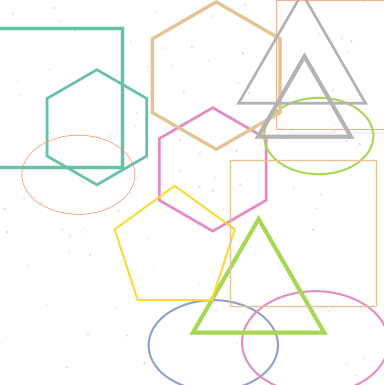[{"shape": "square", "thickness": 2.5, "radius": 0.9, "center": [0.137, 0.747]}, {"shape": "hexagon", "thickness": 2, "radius": 0.75, "center": [0.252, 0.669]}, {"shape": "square", "thickness": 0.5, "radius": 0.84, "center": [0.885, 0.832]}, {"shape": "oval", "thickness": 0.5, "radius": 0.73, "center": [0.204, 0.546]}, {"shape": "oval", "thickness": 1.5, "radius": 0.84, "center": [0.554, 0.103]}, {"shape": "hexagon", "thickness": 2, "radius": 0.8, "center": [0.553, 0.56]}, {"shape": "oval", "thickness": 1.5, "radius": 0.95, "center": [0.819, 0.11]}, {"shape": "oval", "thickness": 1.5, "radius": 0.71, "center": [0.828, 0.647]}, {"shape": "triangle", "thickness": 3, "radius": 0.98, "center": [0.672, 0.234]}, {"shape": "pentagon", "thickness": 1.5, "radius": 0.82, "center": [0.454, 0.353]}, {"shape": "square", "thickness": 1, "radius": 0.95, "center": [0.787, 0.394]}, {"shape": "hexagon", "thickness": 2.5, "radius": 0.96, "center": [0.562, 0.803]}, {"shape": "triangle", "thickness": 3, "radius": 0.7, "center": [0.791, 0.714]}, {"shape": "triangle", "thickness": 2, "radius": 0.95, "center": [0.785, 0.827]}]